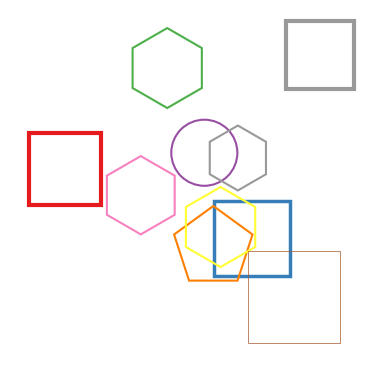[{"shape": "square", "thickness": 3, "radius": 0.47, "center": [0.168, 0.561]}, {"shape": "square", "thickness": 2.5, "radius": 0.49, "center": [0.655, 0.38]}, {"shape": "hexagon", "thickness": 1.5, "radius": 0.52, "center": [0.434, 0.823]}, {"shape": "circle", "thickness": 1.5, "radius": 0.43, "center": [0.531, 0.603]}, {"shape": "pentagon", "thickness": 1.5, "radius": 0.54, "center": [0.554, 0.358]}, {"shape": "hexagon", "thickness": 1.5, "radius": 0.52, "center": [0.573, 0.41]}, {"shape": "square", "thickness": 0.5, "radius": 0.6, "center": [0.763, 0.228]}, {"shape": "hexagon", "thickness": 1.5, "radius": 0.51, "center": [0.366, 0.493]}, {"shape": "square", "thickness": 3, "radius": 0.44, "center": [0.831, 0.858]}, {"shape": "hexagon", "thickness": 1.5, "radius": 0.42, "center": [0.618, 0.59]}]